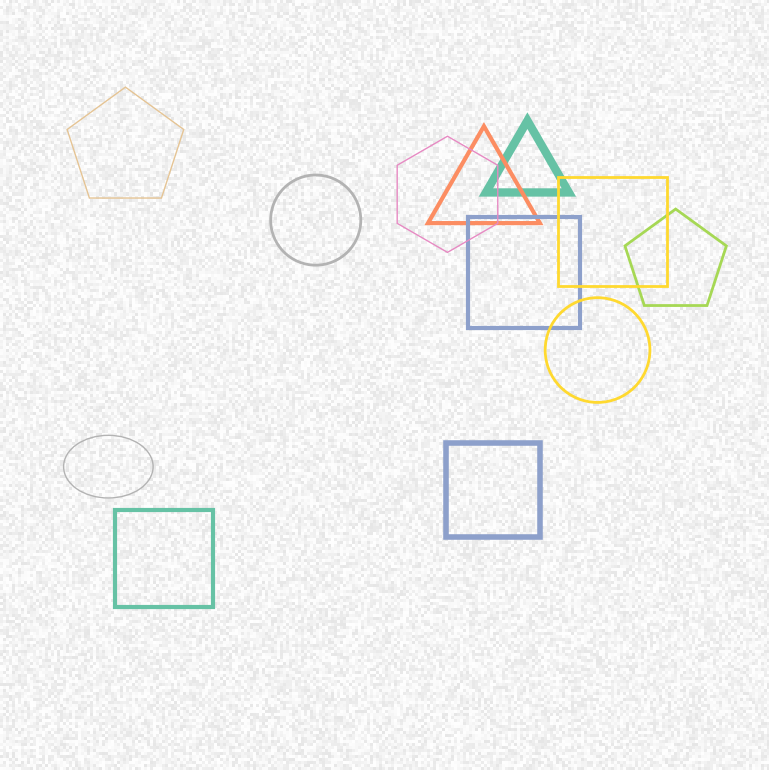[{"shape": "triangle", "thickness": 3, "radius": 0.31, "center": [0.685, 0.781]}, {"shape": "square", "thickness": 1.5, "radius": 0.32, "center": [0.213, 0.275]}, {"shape": "triangle", "thickness": 1.5, "radius": 0.42, "center": [0.628, 0.752]}, {"shape": "square", "thickness": 2, "radius": 0.31, "center": [0.64, 0.364]}, {"shape": "square", "thickness": 1.5, "radius": 0.36, "center": [0.68, 0.646]}, {"shape": "hexagon", "thickness": 0.5, "radius": 0.38, "center": [0.581, 0.748]}, {"shape": "pentagon", "thickness": 1, "radius": 0.35, "center": [0.877, 0.659]}, {"shape": "circle", "thickness": 1, "radius": 0.34, "center": [0.776, 0.545]}, {"shape": "square", "thickness": 1, "radius": 0.35, "center": [0.796, 0.699]}, {"shape": "pentagon", "thickness": 0.5, "radius": 0.4, "center": [0.163, 0.807]}, {"shape": "oval", "thickness": 0.5, "radius": 0.29, "center": [0.141, 0.394]}, {"shape": "circle", "thickness": 1, "radius": 0.29, "center": [0.41, 0.714]}]